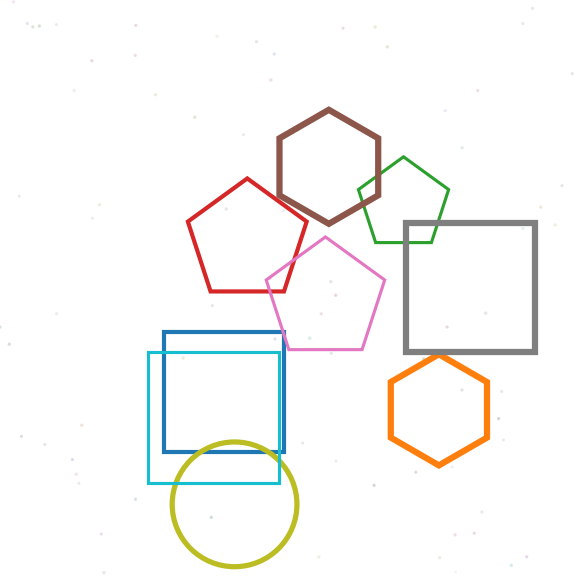[{"shape": "square", "thickness": 2, "radius": 0.52, "center": [0.388, 0.321]}, {"shape": "hexagon", "thickness": 3, "radius": 0.48, "center": [0.76, 0.289]}, {"shape": "pentagon", "thickness": 1.5, "radius": 0.41, "center": [0.699, 0.645]}, {"shape": "pentagon", "thickness": 2, "radius": 0.54, "center": [0.428, 0.582]}, {"shape": "hexagon", "thickness": 3, "radius": 0.49, "center": [0.569, 0.71]}, {"shape": "pentagon", "thickness": 1.5, "radius": 0.54, "center": [0.564, 0.481]}, {"shape": "square", "thickness": 3, "radius": 0.56, "center": [0.815, 0.501]}, {"shape": "circle", "thickness": 2.5, "radius": 0.54, "center": [0.406, 0.126]}, {"shape": "square", "thickness": 1.5, "radius": 0.57, "center": [0.37, 0.277]}]